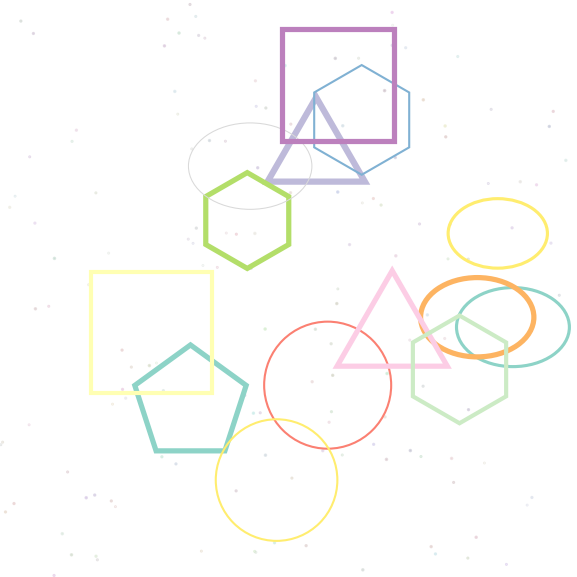[{"shape": "oval", "thickness": 1.5, "radius": 0.49, "center": [0.888, 0.433]}, {"shape": "pentagon", "thickness": 2.5, "radius": 0.51, "center": [0.33, 0.3]}, {"shape": "square", "thickness": 2, "radius": 0.52, "center": [0.263, 0.424]}, {"shape": "triangle", "thickness": 3, "radius": 0.49, "center": [0.548, 0.733]}, {"shape": "circle", "thickness": 1, "radius": 0.55, "center": [0.567, 0.332]}, {"shape": "hexagon", "thickness": 1, "radius": 0.47, "center": [0.626, 0.792]}, {"shape": "oval", "thickness": 2.5, "radius": 0.49, "center": [0.826, 0.45]}, {"shape": "hexagon", "thickness": 2.5, "radius": 0.41, "center": [0.428, 0.617]}, {"shape": "triangle", "thickness": 2.5, "radius": 0.55, "center": [0.679, 0.42]}, {"shape": "oval", "thickness": 0.5, "radius": 0.53, "center": [0.433, 0.711]}, {"shape": "square", "thickness": 2.5, "radius": 0.49, "center": [0.586, 0.852]}, {"shape": "hexagon", "thickness": 2, "radius": 0.47, "center": [0.796, 0.359]}, {"shape": "oval", "thickness": 1.5, "radius": 0.43, "center": [0.862, 0.595]}, {"shape": "circle", "thickness": 1, "radius": 0.53, "center": [0.479, 0.168]}]